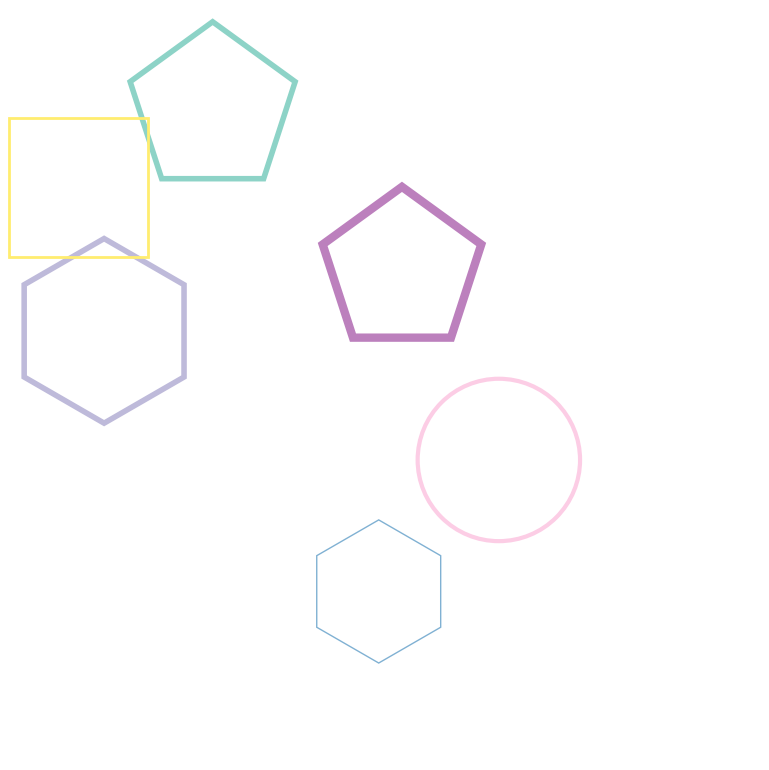[{"shape": "pentagon", "thickness": 2, "radius": 0.56, "center": [0.276, 0.859]}, {"shape": "hexagon", "thickness": 2, "radius": 0.6, "center": [0.135, 0.57]}, {"shape": "hexagon", "thickness": 0.5, "radius": 0.46, "center": [0.492, 0.232]}, {"shape": "circle", "thickness": 1.5, "radius": 0.53, "center": [0.648, 0.403]}, {"shape": "pentagon", "thickness": 3, "radius": 0.54, "center": [0.522, 0.649]}, {"shape": "square", "thickness": 1, "radius": 0.45, "center": [0.102, 0.756]}]